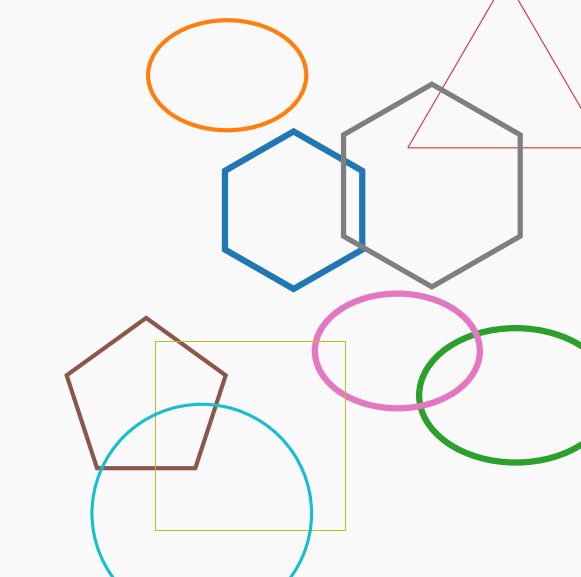[{"shape": "hexagon", "thickness": 3, "radius": 0.68, "center": [0.505, 0.635]}, {"shape": "oval", "thickness": 2, "radius": 0.68, "center": [0.391, 0.869]}, {"shape": "oval", "thickness": 3, "radius": 0.83, "center": [0.887, 0.315]}, {"shape": "triangle", "thickness": 0.5, "radius": 0.97, "center": [0.87, 0.841]}, {"shape": "pentagon", "thickness": 2, "radius": 0.72, "center": [0.252, 0.305]}, {"shape": "oval", "thickness": 3, "radius": 0.71, "center": [0.684, 0.391]}, {"shape": "hexagon", "thickness": 2.5, "radius": 0.88, "center": [0.743, 0.678]}, {"shape": "square", "thickness": 0.5, "radius": 0.82, "center": [0.43, 0.245]}, {"shape": "circle", "thickness": 1.5, "radius": 0.94, "center": [0.347, 0.11]}]